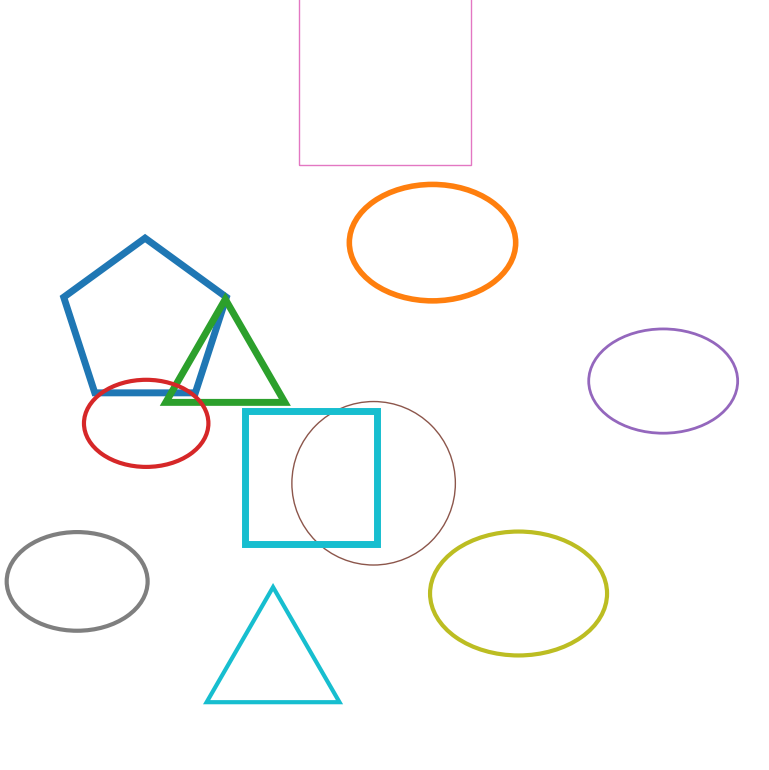[{"shape": "pentagon", "thickness": 2.5, "radius": 0.56, "center": [0.188, 0.58]}, {"shape": "oval", "thickness": 2, "radius": 0.54, "center": [0.562, 0.685]}, {"shape": "triangle", "thickness": 2.5, "radius": 0.45, "center": [0.293, 0.522]}, {"shape": "oval", "thickness": 1.5, "radius": 0.4, "center": [0.19, 0.45]}, {"shape": "oval", "thickness": 1, "radius": 0.48, "center": [0.861, 0.505]}, {"shape": "circle", "thickness": 0.5, "radius": 0.53, "center": [0.485, 0.372]}, {"shape": "square", "thickness": 0.5, "radius": 0.56, "center": [0.5, 0.898]}, {"shape": "oval", "thickness": 1.5, "radius": 0.46, "center": [0.1, 0.245]}, {"shape": "oval", "thickness": 1.5, "radius": 0.57, "center": [0.673, 0.229]}, {"shape": "triangle", "thickness": 1.5, "radius": 0.5, "center": [0.355, 0.138]}, {"shape": "square", "thickness": 2.5, "radius": 0.43, "center": [0.404, 0.38]}]